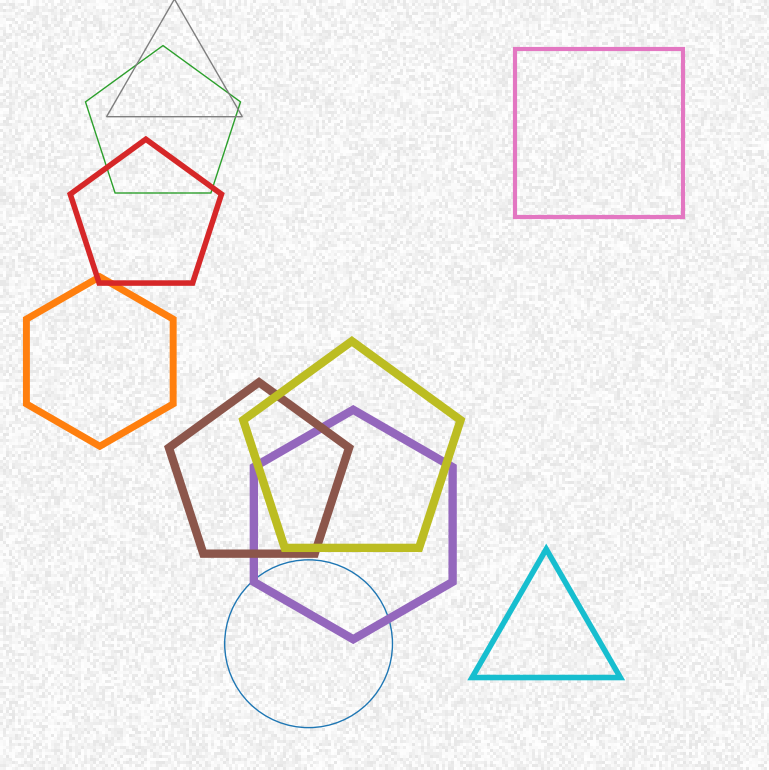[{"shape": "circle", "thickness": 0.5, "radius": 0.54, "center": [0.401, 0.164]}, {"shape": "hexagon", "thickness": 2.5, "radius": 0.55, "center": [0.13, 0.53]}, {"shape": "pentagon", "thickness": 0.5, "radius": 0.53, "center": [0.212, 0.835]}, {"shape": "pentagon", "thickness": 2, "radius": 0.52, "center": [0.189, 0.716]}, {"shape": "hexagon", "thickness": 3, "radius": 0.75, "center": [0.459, 0.319]}, {"shape": "pentagon", "thickness": 3, "radius": 0.62, "center": [0.336, 0.381]}, {"shape": "square", "thickness": 1.5, "radius": 0.54, "center": [0.778, 0.828]}, {"shape": "triangle", "thickness": 0.5, "radius": 0.51, "center": [0.227, 0.899]}, {"shape": "pentagon", "thickness": 3, "radius": 0.74, "center": [0.457, 0.409]}, {"shape": "triangle", "thickness": 2, "radius": 0.56, "center": [0.709, 0.176]}]